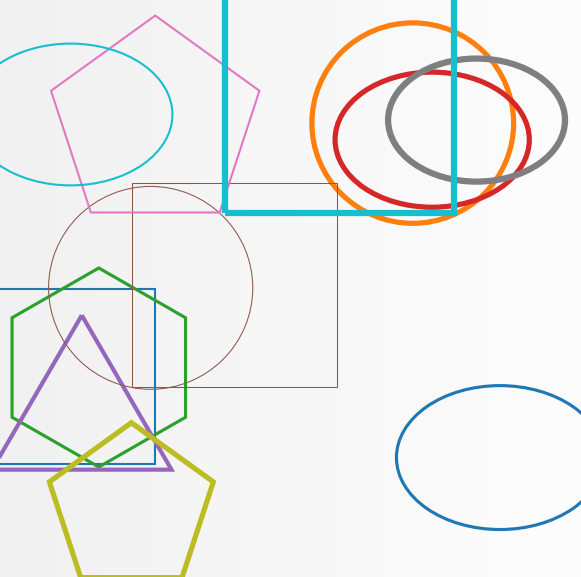[{"shape": "oval", "thickness": 1.5, "radius": 0.89, "center": [0.86, 0.207]}, {"shape": "square", "thickness": 1, "radius": 0.76, "center": [0.114, 0.347]}, {"shape": "circle", "thickness": 2.5, "radius": 0.87, "center": [0.71, 0.786]}, {"shape": "hexagon", "thickness": 1.5, "radius": 0.86, "center": [0.17, 0.363]}, {"shape": "oval", "thickness": 2.5, "radius": 0.84, "center": [0.744, 0.757]}, {"shape": "triangle", "thickness": 2, "radius": 0.89, "center": [0.141, 0.275]}, {"shape": "circle", "thickness": 0.5, "radius": 0.88, "center": [0.259, 0.501]}, {"shape": "square", "thickness": 0.5, "radius": 0.88, "center": [0.404, 0.506]}, {"shape": "pentagon", "thickness": 1, "radius": 0.94, "center": [0.267, 0.784]}, {"shape": "oval", "thickness": 3, "radius": 0.76, "center": [0.82, 0.791]}, {"shape": "pentagon", "thickness": 2.5, "radius": 0.74, "center": [0.226, 0.119]}, {"shape": "oval", "thickness": 1, "radius": 0.88, "center": [0.121, 0.801]}, {"shape": "square", "thickness": 3, "radius": 0.99, "center": [0.584, 0.828]}]